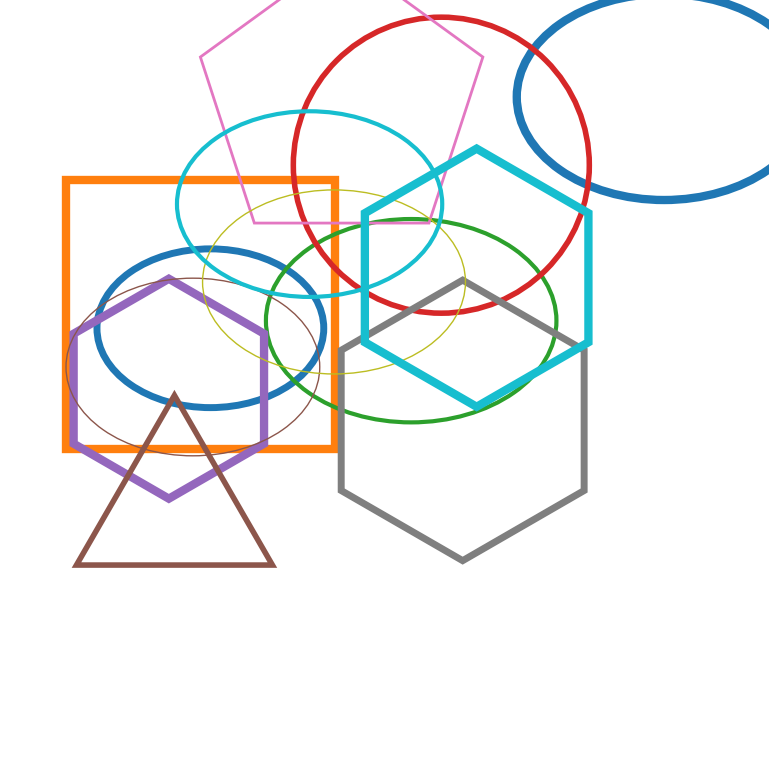[{"shape": "oval", "thickness": 3, "radius": 0.96, "center": [0.862, 0.874]}, {"shape": "oval", "thickness": 2.5, "radius": 0.74, "center": [0.273, 0.574]}, {"shape": "square", "thickness": 3, "radius": 0.87, "center": [0.26, 0.592]}, {"shape": "oval", "thickness": 1.5, "radius": 0.94, "center": [0.534, 0.584]}, {"shape": "circle", "thickness": 2, "radius": 0.96, "center": [0.573, 0.785]}, {"shape": "hexagon", "thickness": 3, "radius": 0.71, "center": [0.219, 0.495]}, {"shape": "oval", "thickness": 0.5, "radius": 0.82, "center": [0.25, 0.523]}, {"shape": "triangle", "thickness": 2, "radius": 0.73, "center": [0.227, 0.34]}, {"shape": "pentagon", "thickness": 1, "radius": 0.96, "center": [0.444, 0.866]}, {"shape": "hexagon", "thickness": 2.5, "radius": 0.91, "center": [0.601, 0.454]}, {"shape": "oval", "thickness": 0.5, "radius": 0.85, "center": [0.434, 0.634]}, {"shape": "oval", "thickness": 1.5, "radius": 0.86, "center": [0.402, 0.735]}, {"shape": "hexagon", "thickness": 3, "radius": 0.84, "center": [0.619, 0.639]}]